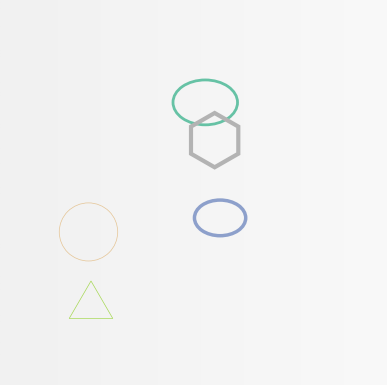[{"shape": "oval", "thickness": 2, "radius": 0.42, "center": [0.53, 0.734]}, {"shape": "oval", "thickness": 2.5, "radius": 0.33, "center": [0.568, 0.434]}, {"shape": "triangle", "thickness": 0.5, "radius": 0.32, "center": [0.235, 0.205]}, {"shape": "circle", "thickness": 0.5, "radius": 0.38, "center": [0.228, 0.398]}, {"shape": "hexagon", "thickness": 3, "radius": 0.35, "center": [0.554, 0.636]}]